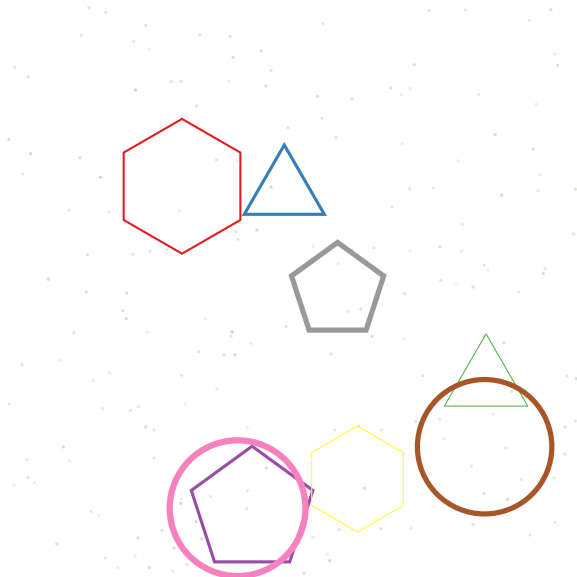[{"shape": "hexagon", "thickness": 1, "radius": 0.58, "center": [0.315, 0.677]}, {"shape": "triangle", "thickness": 1.5, "radius": 0.4, "center": [0.492, 0.668]}, {"shape": "triangle", "thickness": 0.5, "radius": 0.42, "center": [0.842, 0.338]}, {"shape": "pentagon", "thickness": 1.5, "radius": 0.55, "center": [0.437, 0.116]}, {"shape": "hexagon", "thickness": 0.5, "radius": 0.46, "center": [0.619, 0.17]}, {"shape": "circle", "thickness": 2.5, "radius": 0.58, "center": [0.839, 0.226]}, {"shape": "circle", "thickness": 3, "radius": 0.59, "center": [0.411, 0.119]}, {"shape": "pentagon", "thickness": 2.5, "radius": 0.42, "center": [0.585, 0.495]}]